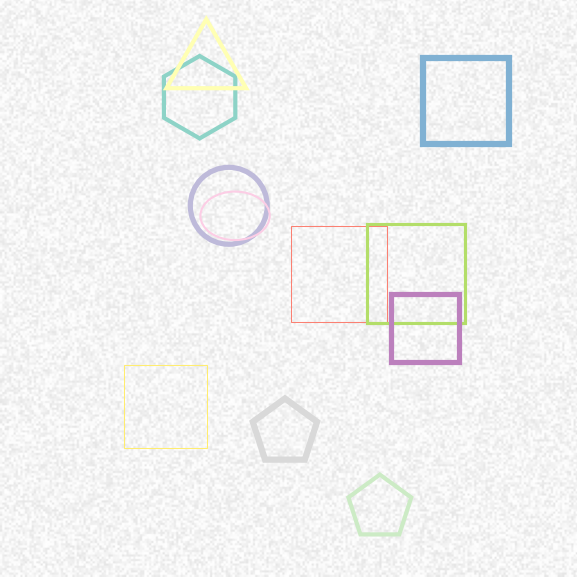[{"shape": "hexagon", "thickness": 2, "radius": 0.36, "center": [0.346, 0.831]}, {"shape": "triangle", "thickness": 2, "radius": 0.4, "center": [0.357, 0.886]}, {"shape": "circle", "thickness": 2.5, "radius": 0.33, "center": [0.396, 0.643]}, {"shape": "square", "thickness": 0.5, "radius": 0.42, "center": [0.586, 0.525]}, {"shape": "square", "thickness": 3, "radius": 0.37, "center": [0.807, 0.824]}, {"shape": "square", "thickness": 1.5, "radius": 0.43, "center": [0.72, 0.526]}, {"shape": "oval", "thickness": 1, "radius": 0.3, "center": [0.407, 0.625]}, {"shape": "pentagon", "thickness": 3, "radius": 0.29, "center": [0.493, 0.251]}, {"shape": "square", "thickness": 2.5, "radius": 0.3, "center": [0.736, 0.431]}, {"shape": "pentagon", "thickness": 2, "radius": 0.29, "center": [0.658, 0.12]}, {"shape": "square", "thickness": 0.5, "radius": 0.36, "center": [0.287, 0.295]}]